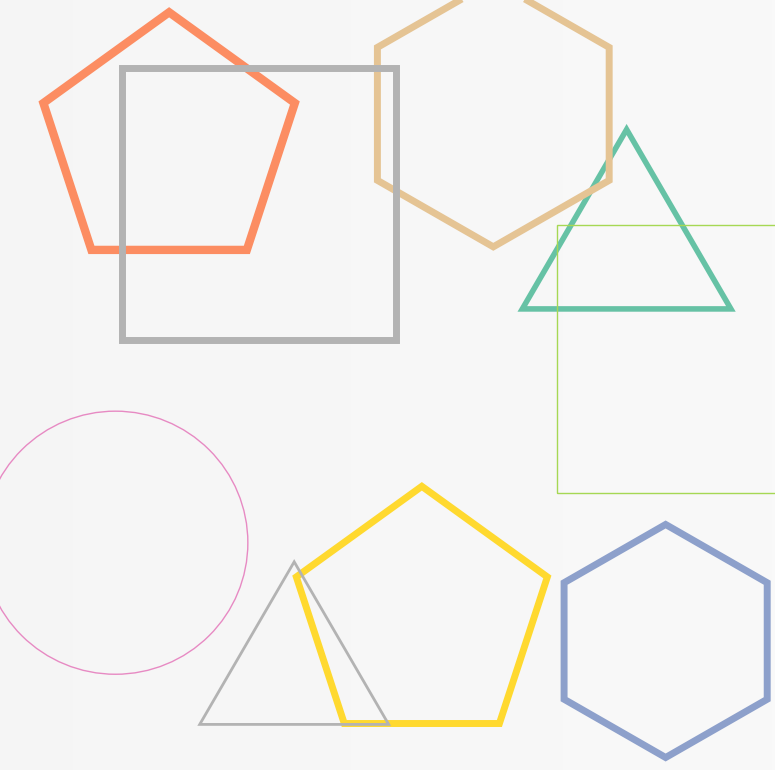[{"shape": "triangle", "thickness": 2, "radius": 0.78, "center": [0.809, 0.676]}, {"shape": "pentagon", "thickness": 3, "radius": 0.85, "center": [0.218, 0.813]}, {"shape": "hexagon", "thickness": 2.5, "radius": 0.76, "center": [0.859, 0.168]}, {"shape": "circle", "thickness": 0.5, "radius": 0.85, "center": [0.149, 0.295]}, {"shape": "square", "thickness": 0.5, "radius": 0.87, "center": [0.893, 0.533]}, {"shape": "pentagon", "thickness": 2.5, "radius": 0.85, "center": [0.544, 0.198]}, {"shape": "hexagon", "thickness": 2.5, "radius": 0.86, "center": [0.637, 0.852]}, {"shape": "triangle", "thickness": 1, "radius": 0.7, "center": [0.38, 0.13]}, {"shape": "square", "thickness": 2.5, "radius": 0.88, "center": [0.334, 0.735]}]